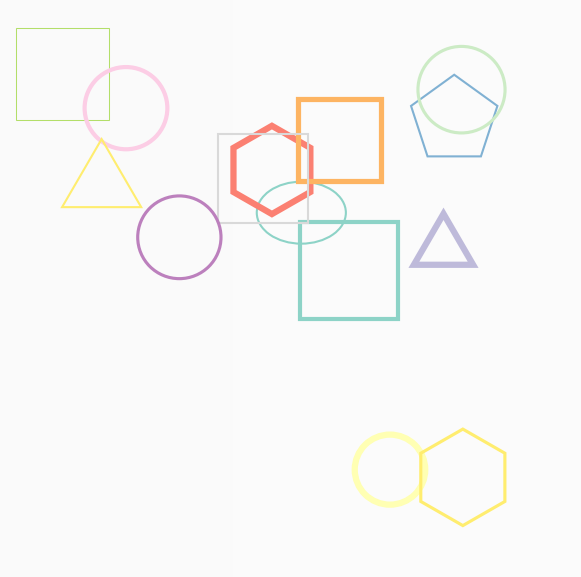[{"shape": "square", "thickness": 2, "radius": 0.42, "center": [0.6, 0.531]}, {"shape": "oval", "thickness": 1, "radius": 0.38, "center": [0.518, 0.631]}, {"shape": "circle", "thickness": 3, "radius": 0.3, "center": [0.671, 0.186]}, {"shape": "triangle", "thickness": 3, "radius": 0.29, "center": [0.763, 0.57]}, {"shape": "hexagon", "thickness": 3, "radius": 0.38, "center": [0.468, 0.705]}, {"shape": "pentagon", "thickness": 1, "radius": 0.39, "center": [0.781, 0.792]}, {"shape": "square", "thickness": 2.5, "radius": 0.36, "center": [0.584, 0.757]}, {"shape": "square", "thickness": 0.5, "radius": 0.4, "center": [0.107, 0.871]}, {"shape": "circle", "thickness": 2, "radius": 0.36, "center": [0.217, 0.812]}, {"shape": "square", "thickness": 1, "radius": 0.38, "center": [0.452, 0.69]}, {"shape": "circle", "thickness": 1.5, "radius": 0.36, "center": [0.309, 0.588]}, {"shape": "circle", "thickness": 1.5, "radius": 0.37, "center": [0.794, 0.844]}, {"shape": "hexagon", "thickness": 1.5, "radius": 0.42, "center": [0.796, 0.173]}, {"shape": "triangle", "thickness": 1, "radius": 0.39, "center": [0.175, 0.68]}]